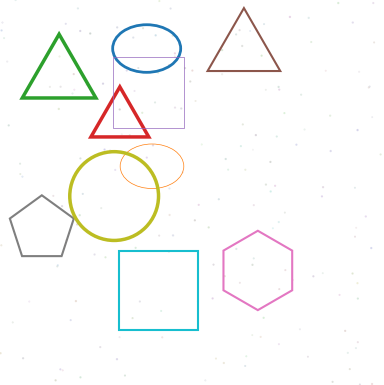[{"shape": "oval", "thickness": 2, "radius": 0.44, "center": [0.381, 0.874]}, {"shape": "oval", "thickness": 0.5, "radius": 0.41, "center": [0.395, 0.568]}, {"shape": "triangle", "thickness": 2.5, "radius": 0.55, "center": [0.153, 0.801]}, {"shape": "triangle", "thickness": 2.5, "radius": 0.43, "center": [0.311, 0.688]}, {"shape": "square", "thickness": 0.5, "radius": 0.46, "center": [0.385, 0.76]}, {"shape": "triangle", "thickness": 1.5, "radius": 0.54, "center": [0.634, 0.87]}, {"shape": "hexagon", "thickness": 1.5, "radius": 0.52, "center": [0.67, 0.298]}, {"shape": "pentagon", "thickness": 1.5, "radius": 0.44, "center": [0.109, 0.405]}, {"shape": "circle", "thickness": 2.5, "radius": 0.58, "center": [0.296, 0.491]}, {"shape": "square", "thickness": 1.5, "radius": 0.51, "center": [0.411, 0.245]}]